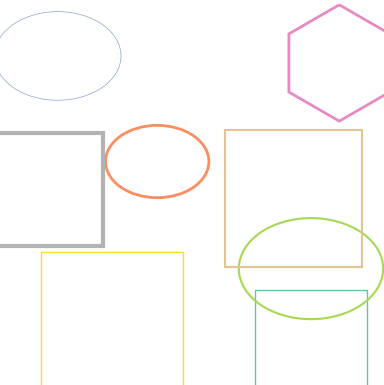[{"shape": "square", "thickness": 1, "radius": 0.72, "center": [0.807, 0.102]}, {"shape": "oval", "thickness": 2, "radius": 0.67, "center": [0.408, 0.58]}, {"shape": "oval", "thickness": 0.5, "radius": 0.82, "center": [0.15, 0.855]}, {"shape": "hexagon", "thickness": 2, "radius": 0.76, "center": [0.881, 0.836]}, {"shape": "oval", "thickness": 1.5, "radius": 0.94, "center": [0.808, 0.302]}, {"shape": "square", "thickness": 1, "radius": 0.92, "center": [0.291, 0.16]}, {"shape": "square", "thickness": 1.5, "radius": 0.89, "center": [0.762, 0.484]}, {"shape": "square", "thickness": 3, "radius": 0.73, "center": [0.121, 0.508]}]